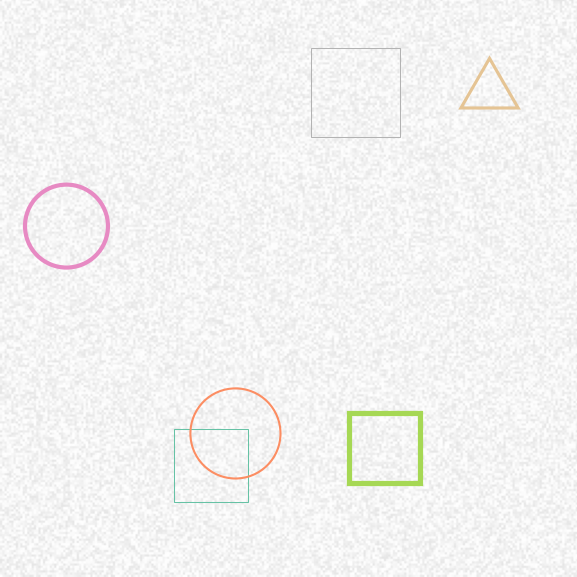[{"shape": "square", "thickness": 0.5, "radius": 0.32, "center": [0.365, 0.193]}, {"shape": "circle", "thickness": 1, "radius": 0.39, "center": [0.408, 0.249]}, {"shape": "circle", "thickness": 2, "radius": 0.36, "center": [0.115, 0.608]}, {"shape": "square", "thickness": 2.5, "radius": 0.31, "center": [0.666, 0.224]}, {"shape": "triangle", "thickness": 1.5, "radius": 0.29, "center": [0.848, 0.841]}, {"shape": "square", "thickness": 0.5, "radius": 0.39, "center": [0.615, 0.84]}]